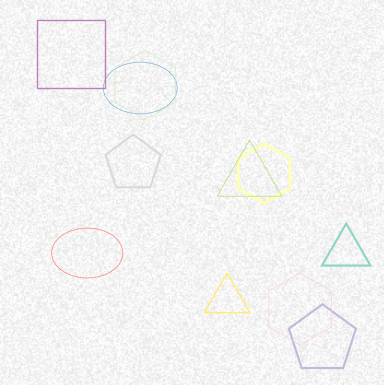[{"shape": "triangle", "thickness": 1.5, "radius": 0.36, "center": [0.899, 0.347]}, {"shape": "hexagon", "thickness": 2, "radius": 0.39, "center": [0.686, 0.549]}, {"shape": "pentagon", "thickness": 1.5, "radius": 0.46, "center": [0.837, 0.118]}, {"shape": "oval", "thickness": 0.5, "radius": 0.46, "center": [0.227, 0.343]}, {"shape": "oval", "thickness": 0.5, "radius": 0.48, "center": [0.364, 0.771]}, {"shape": "triangle", "thickness": 0.5, "radius": 0.49, "center": [0.648, 0.539]}, {"shape": "hexagon", "thickness": 0.5, "radius": 0.47, "center": [0.779, 0.197]}, {"shape": "pentagon", "thickness": 1.5, "radius": 0.38, "center": [0.346, 0.575]}, {"shape": "square", "thickness": 1, "radius": 0.44, "center": [0.184, 0.859]}, {"shape": "hexagon", "thickness": 0.5, "radius": 0.45, "center": [0.377, 0.779]}, {"shape": "triangle", "thickness": 1, "radius": 0.34, "center": [0.59, 0.222]}]